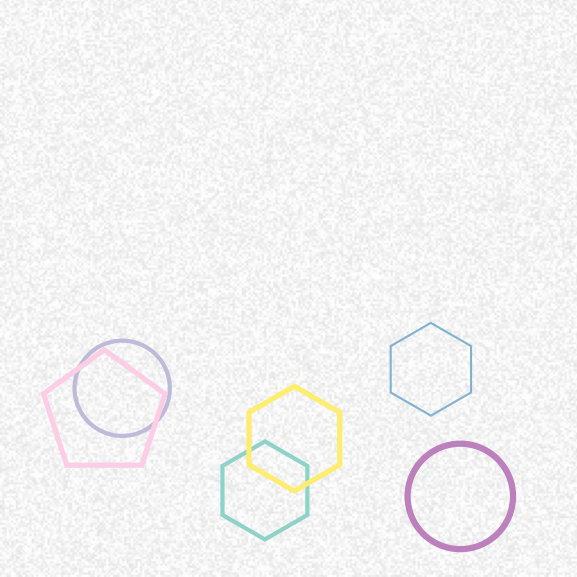[{"shape": "hexagon", "thickness": 2, "radius": 0.42, "center": [0.459, 0.15]}, {"shape": "circle", "thickness": 2, "radius": 0.41, "center": [0.212, 0.327]}, {"shape": "hexagon", "thickness": 1, "radius": 0.4, "center": [0.746, 0.36]}, {"shape": "pentagon", "thickness": 2.5, "radius": 0.55, "center": [0.18, 0.283]}, {"shape": "circle", "thickness": 3, "radius": 0.46, "center": [0.797, 0.14]}, {"shape": "hexagon", "thickness": 2.5, "radius": 0.45, "center": [0.51, 0.24]}]